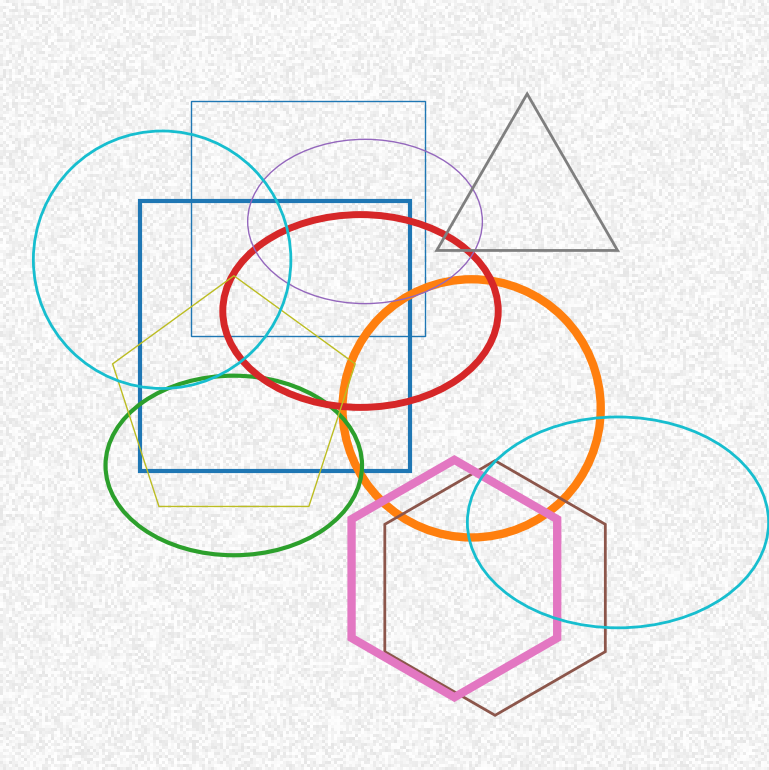[{"shape": "square", "thickness": 0.5, "radius": 0.76, "center": [0.4, 0.716]}, {"shape": "square", "thickness": 1.5, "radius": 0.87, "center": [0.357, 0.564]}, {"shape": "circle", "thickness": 3, "radius": 0.84, "center": [0.612, 0.47]}, {"shape": "oval", "thickness": 1.5, "radius": 0.83, "center": [0.304, 0.395]}, {"shape": "oval", "thickness": 2.5, "radius": 0.89, "center": [0.468, 0.596]}, {"shape": "oval", "thickness": 0.5, "radius": 0.76, "center": [0.474, 0.712]}, {"shape": "hexagon", "thickness": 1, "radius": 0.83, "center": [0.643, 0.236]}, {"shape": "hexagon", "thickness": 3, "radius": 0.77, "center": [0.59, 0.249]}, {"shape": "triangle", "thickness": 1, "radius": 0.68, "center": [0.685, 0.743]}, {"shape": "pentagon", "thickness": 0.5, "radius": 0.83, "center": [0.304, 0.476]}, {"shape": "oval", "thickness": 1, "radius": 0.98, "center": [0.803, 0.322]}, {"shape": "circle", "thickness": 1, "radius": 0.84, "center": [0.211, 0.663]}]